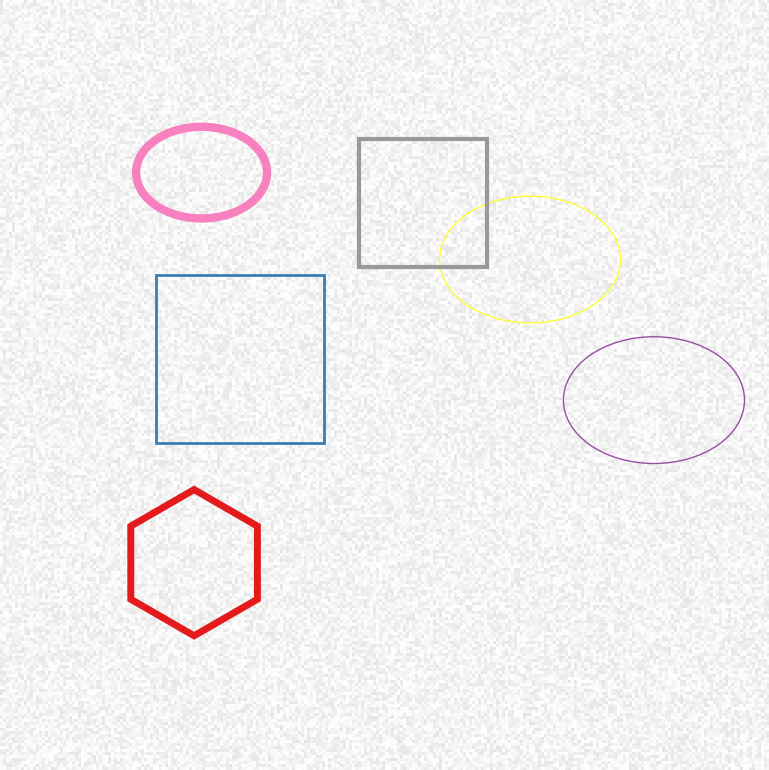[{"shape": "hexagon", "thickness": 2.5, "radius": 0.47, "center": [0.252, 0.269]}, {"shape": "square", "thickness": 1, "radius": 0.55, "center": [0.312, 0.534]}, {"shape": "oval", "thickness": 0.5, "radius": 0.59, "center": [0.849, 0.48]}, {"shape": "oval", "thickness": 0.5, "radius": 0.59, "center": [0.688, 0.663]}, {"shape": "oval", "thickness": 3, "radius": 0.43, "center": [0.262, 0.776]}, {"shape": "square", "thickness": 1.5, "radius": 0.41, "center": [0.55, 0.736]}]